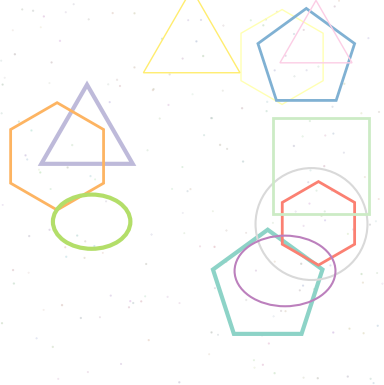[{"shape": "pentagon", "thickness": 3, "radius": 0.75, "center": [0.695, 0.254]}, {"shape": "hexagon", "thickness": 1, "radius": 0.62, "center": [0.733, 0.852]}, {"shape": "triangle", "thickness": 3, "radius": 0.69, "center": [0.226, 0.643]}, {"shape": "hexagon", "thickness": 2, "radius": 0.54, "center": [0.827, 0.42]}, {"shape": "pentagon", "thickness": 2, "radius": 0.66, "center": [0.796, 0.846]}, {"shape": "hexagon", "thickness": 2, "radius": 0.7, "center": [0.148, 0.594]}, {"shape": "oval", "thickness": 3, "radius": 0.5, "center": [0.238, 0.424]}, {"shape": "triangle", "thickness": 1, "radius": 0.54, "center": [0.821, 0.891]}, {"shape": "circle", "thickness": 1.5, "radius": 0.73, "center": [0.809, 0.418]}, {"shape": "oval", "thickness": 1.5, "radius": 0.66, "center": [0.74, 0.296]}, {"shape": "square", "thickness": 2, "radius": 0.62, "center": [0.834, 0.57]}, {"shape": "triangle", "thickness": 1, "radius": 0.72, "center": [0.498, 0.883]}]